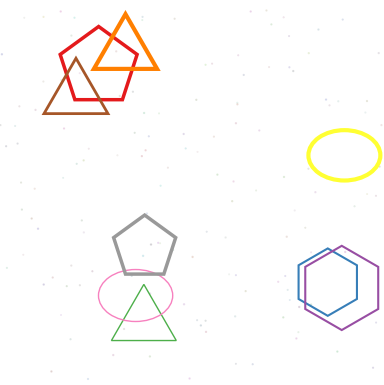[{"shape": "pentagon", "thickness": 2.5, "radius": 0.53, "center": [0.256, 0.826]}, {"shape": "hexagon", "thickness": 1.5, "radius": 0.44, "center": [0.851, 0.267]}, {"shape": "triangle", "thickness": 1, "radius": 0.49, "center": [0.374, 0.164]}, {"shape": "hexagon", "thickness": 1.5, "radius": 0.55, "center": [0.888, 0.252]}, {"shape": "triangle", "thickness": 3, "radius": 0.47, "center": [0.326, 0.868]}, {"shape": "oval", "thickness": 3, "radius": 0.47, "center": [0.895, 0.597]}, {"shape": "triangle", "thickness": 2, "radius": 0.48, "center": [0.197, 0.753]}, {"shape": "oval", "thickness": 1, "radius": 0.48, "center": [0.352, 0.232]}, {"shape": "pentagon", "thickness": 2.5, "radius": 0.42, "center": [0.376, 0.357]}]